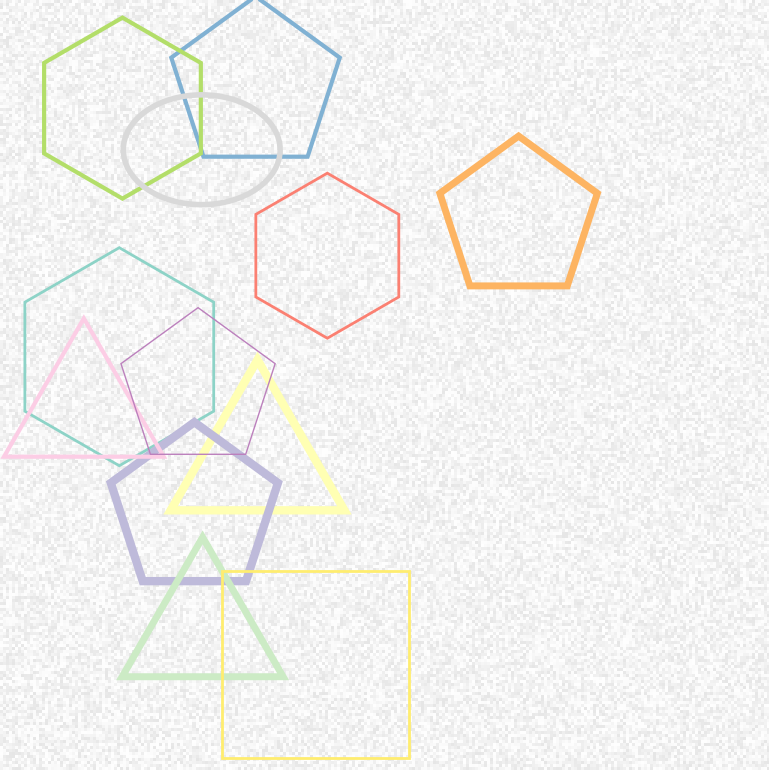[{"shape": "hexagon", "thickness": 1, "radius": 0.71, "center": [0.155, 0.537]}, {"shape": "triangle", "thickness": 3, "radius": 0.65, "center": [0.334, 0.402]}, {"shape": "pentagon", "thickness": 3, "radius": 0.57, "center": [0.252, 0.338]}, {"shape": "hexagon", "thickness": 1, "radius": 0.54, "center": [0.425, 0.668]}, {"shape": "pentagon", "thickness": 1.5, "radius": 0.58, "center": [0.332, 0.89]}, {"shape": "pentagon", "thickness": 2.5, "radius": 0.54, "center": [0.673, 0.716]}, {"shape": "hexagon", "thickness": 1.5, "radius": 0.59, "center": [0.159, 0.86]}, {"shape": "triangle", "thickness": 1.5, "radius": 0.6, "center": [0.109, 0.467]}, {"shape": "oval", "thickness": 2, "radius": 0.51, "center": [0.262, 0.806]}, {"shape": "pentagon", "thickness": 0.5, "radius": 0.53, "center": [0.257, 0.495]}, {"shape": "triangle", "thickness": 2.5, "radius": 0.6, "center": [0.263, 0.181]}, {"shape": "square", "thickness": 1, "radius": 0.61, "center": [0.41, 0.137]}]